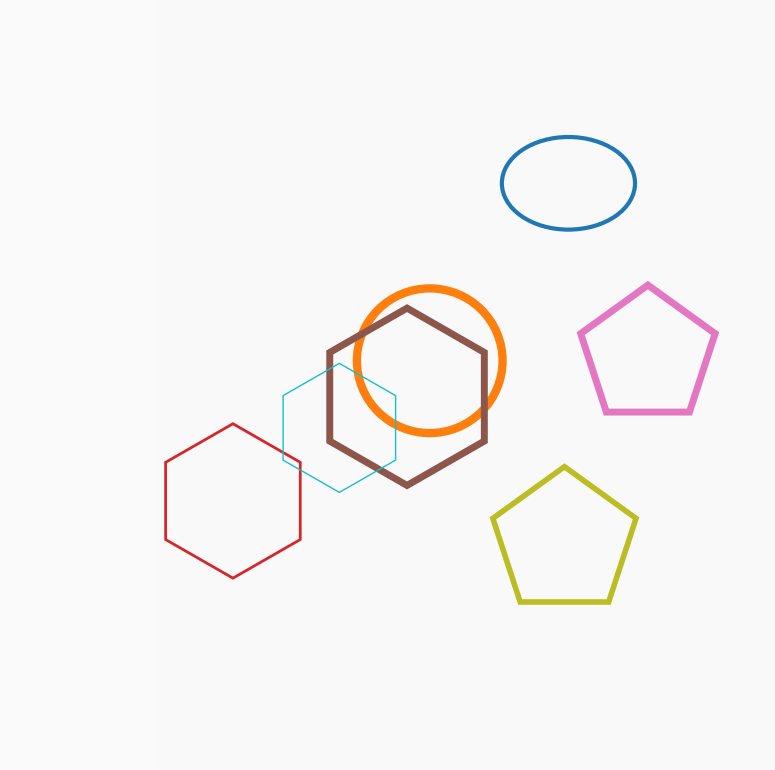[{"shape": "oval", "thickness": 1.5, "radius": 0.43, "center": [0.733, 0.762]}, {"shape": "circle", "thickness": 3, "radius": 0.47, "center": [0.555, 0.532]}, {"shape": "hexagon", "thickness": 1, "radius": 0.5, "center": [0.301, 0.349]}, {"shape": "hexagon", "thickness": 2.5, "radius": 0.58, "center": [0.525, 0.485]}, {"shape": "pentagon", "thickness": 2.5, "radius": 0.46, "center": [0.836, 0.539]}, {"shape": "pentagon", "thickness": 2, "radius": 0.49, "center": [0.728, 0.297]}, {"shape": "hexagon", "thickness": 0.5, "radius": 0.42, "center": [0.438, 0.444]}]